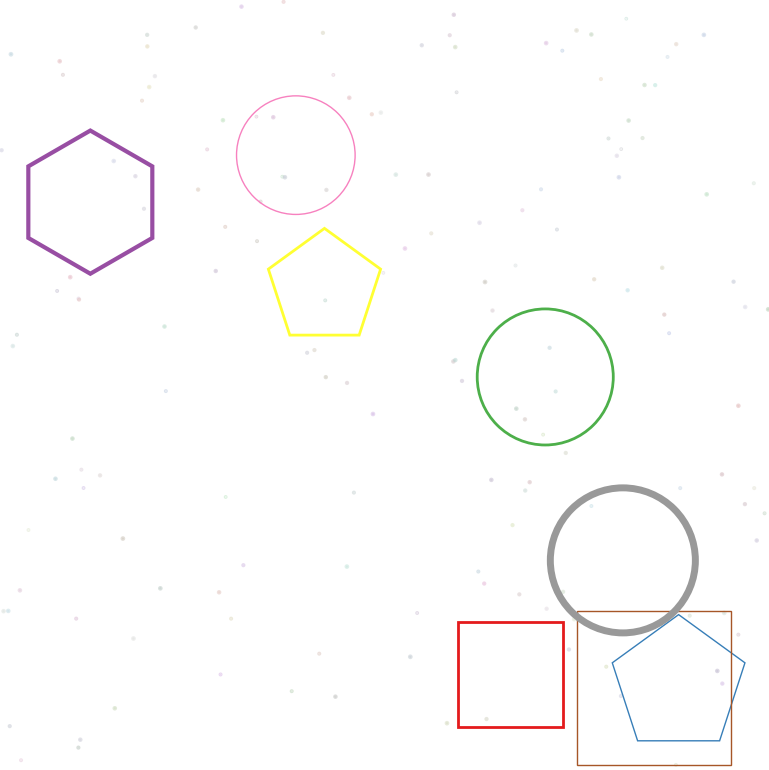[{"shape": "square", "thickness": 1, "radius": 0.34, "center": [0.663, 0.125]}, {"shape": "pentagon", "thickness": 0.5, "radius": 0.45, "center": [0.881, 0.111]}, {"shape": "circle", "thickness": 1, "radius": 0.44, "center": [0.708, 0.51]}, {"shape": "hexagon", "thickness": 1.5, "radius": 0.46, "center": [0.117, 0.737]}, {"shape": "pentagon", "thickness": 1, "radius": 0.38, "center": [0.421, 0.627]}, {"shape": "square", "thickness": 0.5, "radius": 0.5, "center": [0.849, 0.107]}, {"shape": "circle", "thickness": 0.5, "radius": 0.39, "center": [0.384, 0.799]}, {"shape": "circle", "thickness": 2.5, "radius": 0.47, "center": [0.809, 0.272]}]